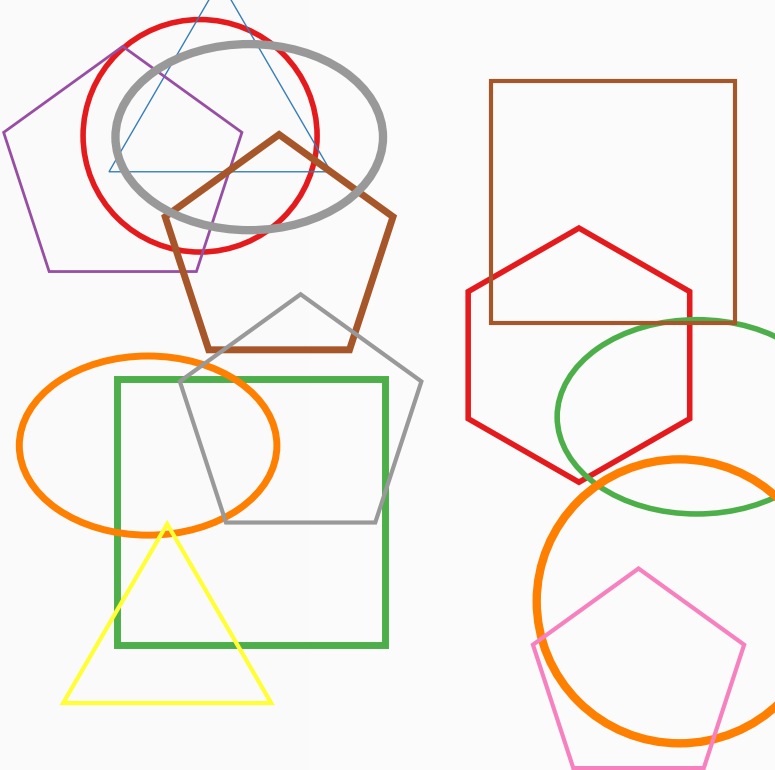[{"shape": "hexagon", "thickness": 2, "radius": 0.83, "center": [0.747, 0.539]}, {"shape": "circle", "thickness": 2, "radius": 0.75, "center": [0.258, 0.824]}, {"shape": "triangle", "thickness": 0.5, "radius": 0.83, "center": [0.284, 0.86]}, {"shape": "oval", "thickness": 2, "radius": 0.9, "center": [0.899, 0.459]}, {"shape": "square", "thickness": 2.5, "radius": 0.86, "center": [0.324, 0.335]}, {"shape": "pentagon", "thickness": 1, "radius": 0.81, "center": [0.158, 0.778]}, {"shape": "circle", "thickness": 3, "radius": 0.92, "center": [0.877, 0.219]}, {"shape": "oval", "thickness": 2.5, "radius": 0.83, "center": [0.191, 0.421]}, {"shape": "triangle", "thickness": 1.5, "radius": 0.78, "center": [0.216, 0.164]}, {"shape": "square", "thickness": 1.5, "radius": 0.79, "center": [0.79, 0.738]}, {"shape": "pentagon", "thickness": 2.5, "radius": 0.77, "center": [0.36, 0.671]}, {"shape": "pentagon", "thickness": 1.5, "radius": 0.72, "center": [0.824, 0.118]}, {"shape": "oval", "thickness": 3, "radius": 0.86, "center": [0.322, 0.822]}, {"shape": "pentagon", "thickness": 1.5, "radius": 0.82, "center": [0.388, 0.454]}]